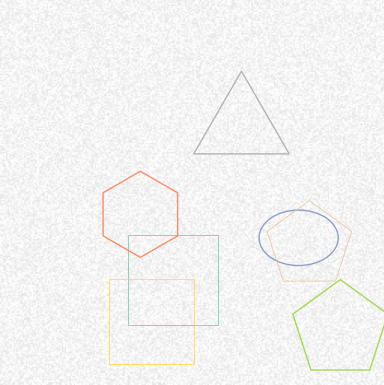[{"shape": "square", "thickness": 0.5, "radius": 0.58, "center": [0.45, 0.273]}, {"shape": "hexagon", "thickness": 1, "radius": 0.56, "center": [0.365, 0.443]}, {"shape": "oval", "thickness": 1, "radius": 0.51, "center": [0.776, 0.382]}, {"shape": "pentagon", "thickness": 1, "radius": 0.65, "center": [0.884, 0.144]}, {"shape": "square", "thickness": 0.5, "radius": 0.55, "center": [0.394, 0.166]}, {"shape": "pentagon", "thickness": 0.5, "radius": 0.58, "center": [0.804, 0.363]}, {"shape": "triangle", "thickness": 1, "radius": 0.72, "center": [0.627, 0.672]}]